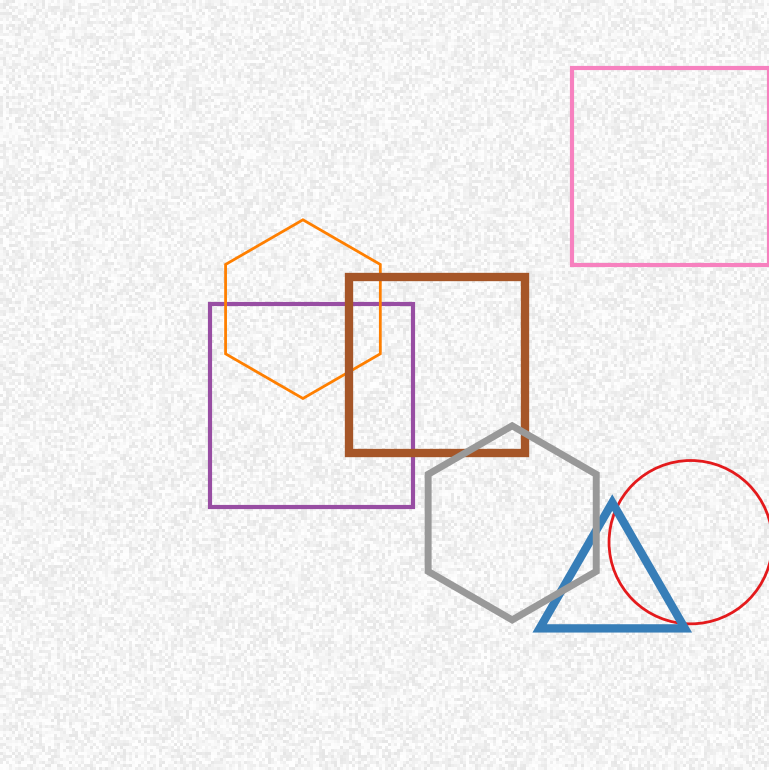[{"shape": "circle", "thickness": 1, "radius": 0.53, "center": [0.897, 0.296]}, {"shape": "triangle", "thickness": 3, "radius": 0.54, "center": [0.795, 0.238]}, {"shape": "square", "thickness": 1.5, "radius": 0.66, "center": [0.405, 0.473]}, {"shape": "hexagon", "thickness": 1, "radius": 0.58, "center": [0.393, 0.599]}, {"shape": "square", "thickness": 3, "radius": 0.57, "center": [0.568, 0.526]}, {"shape": "square", "thickness": 1.5, "radius": 0.64, "center": [0.871, 0.784]}, {"shape": "hexagon", "thickness": 2.5, "radius": 0.63, "center": [0.665, 0.321]}]